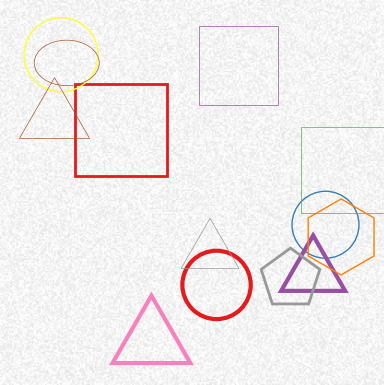[{"shape": "square", "thickness": 2, "radius": 0.6, "center": [0.315, 0.662]}, {"shape": "circle", "thickness": 3, "radius": 0.44, "center": [0.562, 0.26]}, {"shape": "circle", "thickness": 1, "radius": 0.43, "center": [0.845, 0.416]}, {"shape": "square", "thickness": 0.5, "radius": 0.56, "center": [0.894, 0.558]}, {"shape": "square", "thickness": 0.5, "radius": 0.51, "center": [0.621, 0.83]}, {"shape": "triangle", "thickness": 3, "radius": 0.48, "center": [0.813, 0.292]}, {"shape": "hexagon", "thickness": 1, "radius": 0.49, "center": [0.886, 0.385]}, {"shape": "circle", "thickness": 1, "radius": 0.48, "center": [0.159, 0.858]}, {"shape": "oval", "thickness": 0.5, "radius": 0.42, "center": [0.173, 0.837]}, {"shape": "triangle", "thickness": 0.5, "radius": 0.53, "center": [0.142, 0.693]}, {"shape": "triangle", "thickness": 3, "radius": 0.58, "center": [0.393, 0.115]}, {"shape": "pentagon", "thickness": 2, "radius": 0.4, "center": [0.755, 0.275]}, {"shape": "triangle", "thickness": 0.5, "radius": 0.43, "center": [0.546, 0.346]}]